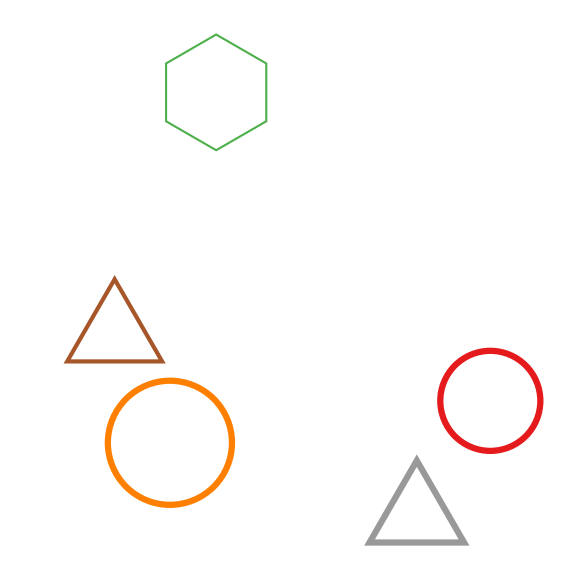[{"shape": "circle", "thickness": 3, "radius": 0.43, "center": [0.849, 0.305]}, {"shape": "hexagon", "thickness": 1, "radius": 0.5, "center": [0.374, 0.839]}, {"shape": "circle", "thickness": 3, "radius": 0.54, "center": [0.294, 0.232]}, {"shape": "triangle", "thickness": 2, "radius": 0.47, "center": [0.199, 0.421]}, {"shape": "triangle", "thickness": 3, "radius": 0.47, "center": [0.722, 0.107]}]